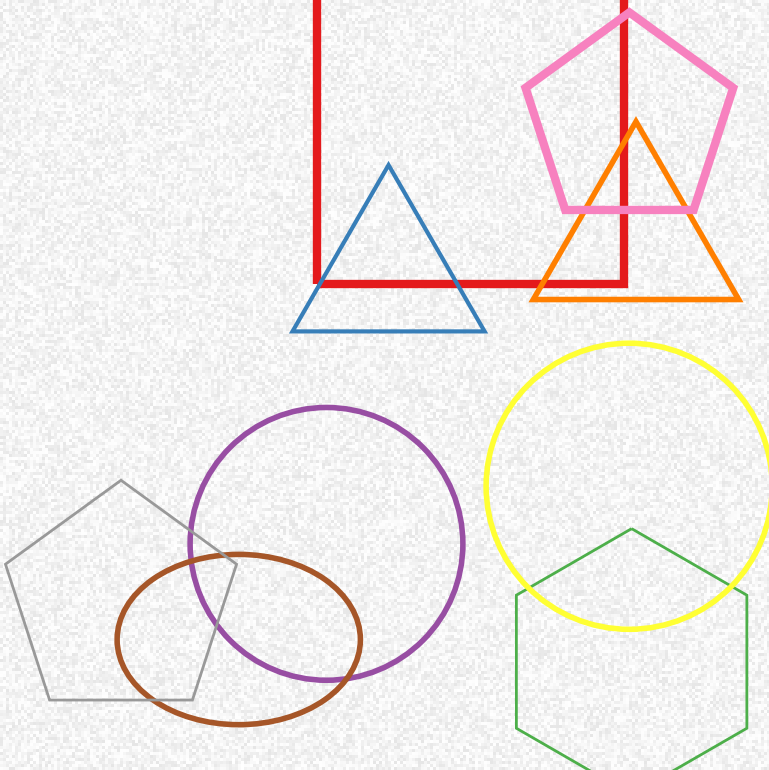[{"shape": "square", "thickness": 3, "radius": 1.0, "center": [0.612, 0.831]}, {"shape": "triangle", "thickness": 1.5, "radius": 0.72, "center": [0.505, 0.642]}, {"shape": "hexagon", "thickness": 1, "radius": 0.86, "center": [0.82, 0.141]}, {"shape": "circle", "thickness": 2, "radius": 0.89, "center": [0.424, 0.294]}, {"shape": "triangle", "thickness": 2, "radius": 0.77, "center": [0.826, 0.688]}, {"shape": "circle", "thickness": 2, "radius": 0.93, "center": [0.817, 0.368]}, {"shape": "oval", "thickness": 2, "radius": 0.79, "center": [0.31, 0.169]}, {"shape": "pentagon", "thickness": 3, "radius": 0.71, "center": [0.817, 0.842]}, {"shape": "pentagon", "thickness": 1, "radius": 0.79, "center": [0.157, 0.218]}]